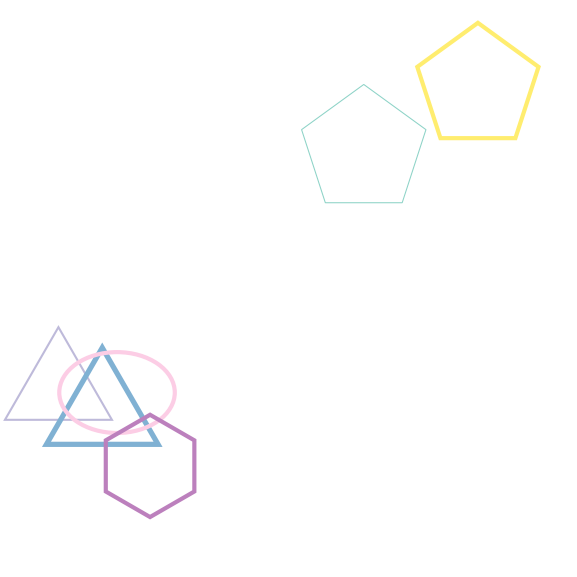[{"shape": "pentagon", "thickness": 0.5, "radius": 0.57, "center": [0.63, 0.74]}, {"shape": "triangle", "thickness": 1, "radius": 0.53, "center": [0.101, 0.326]}, {"shape": "triangle", "thickness": 2.5, "radius": 0.56, "center": [0.177, 0.286]}, {"shape": "oval", "thickness": 2, "radius": 0.5, "center": [0.203, 0.319]}, {"shape": "hexagon", "thickness": 2, "radius": 0.44, "center": [0.26, 0.192]}, {"shape": "pentagon", "thickness": 2, "radius": 0.55, "center": [0.828, 0.849]}]